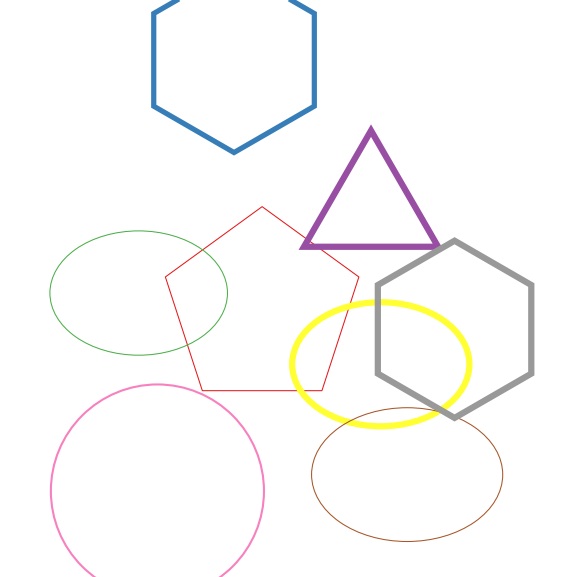[{"shape": "pentagon", "thickness": 0.5, "radius": 0.88, "center": [0.454, 0.465]}, {"shape": "hexagon", "thickness": 2.5, "radius": 0.8, "center": [0.405, 0.896]}, {"shape": "oval", "thickness": 0.5, "radius": 0.77, "center": [0.24, 0.492]}, {"shape": "triangle", "thickness": 3, "radius": 0.67, "center": [0.642, 0.639]}, {"shape": "oval", "thickness": 3, "radius": 0.77, "center": [0.659, 0.368]}, {"shape": "oval", "thickness": 0.5, "radius": 0.83, "center": [0.705, 0.177]}, {"shape": "circle", "thickness": 1, "radius": 0.92, "center": [0.273, 0.149]}, {"shape": "hexagon", "thickness": 3, "radius": 0.77, "center": [0.787, 0.429]}]